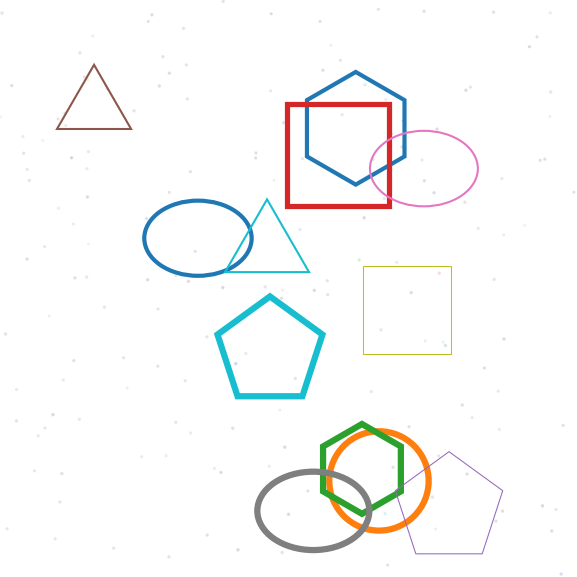[{"shape": "oval", "thickness": 2, "radius": 0.46, "center": [0.343, 0.587]}, {"shape": "hexagon", "thickness": 2, "radius": 0.49, "center": [0.616, 0.777]}, {"shape": "circle", "thickness": 3, "radius": 0.43, "center": [0.656, 0.166]}, {"shape": "hexagon", "thickness": 3, "radius": 0.39, "center": [0.627, 0.187]}, {"shape": "square", "thickness": 2.5, "radius": 0.44, "center": [0.585, 0.731]}, {"shape": "pentagon", "thickness": 0.5, "radius": 0.49, "center": [0.778, 0.119]}, {"shape": "triangle", "thickness": 1, "radius": 0.37, "center": [0.163, 0.813]}, {"shape": "oval", "thickness": 1, "radius": 0.47, "center": [0.734, 0.707]}, {"shape": "oval", "thickness": 3, "radius": 0.48, "center": [0.543, 0.115]}, {"shape": "square", "thickness": 0.5, "radius": 0.38, "center": [0.704, 0.463]}, {"shape": "triangle", "thickness": 1, "radius": 0.42, "center": [0.462, 0.57]}, {"shape": "pentagon", "thickness": 3, "radius": 0.48, "center": [0.467, 0.39]}]